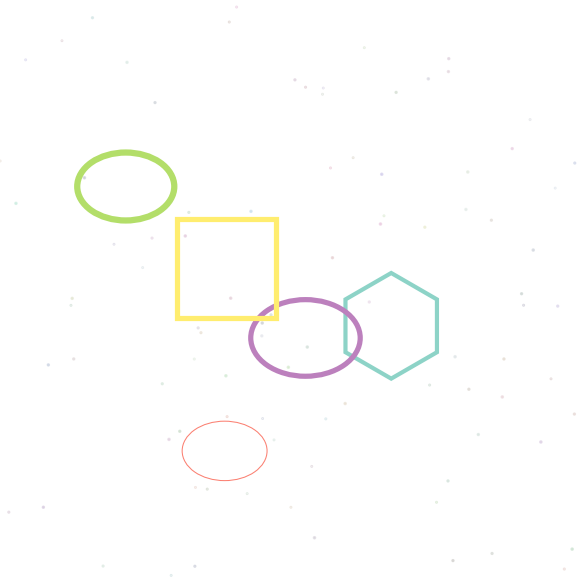[{"shape": "hexagon", "thickness": 2, "radius": 0.46, "center": [0.677, 0.435]}, {"shape": "oval", "thickness": 0.5, "radius": 0.37, "center": [0.389, 0.218]}, {"shape": "oval", "thickness": 3, "radius": 0.42, "center": [0.218, 0.676]}, {"shape": "oval", "thickness": 2.5, "radius": 0.47, "center": [0.529, 0.414]}, {"shape": "square", "thickness": 2.5, "radius": 0.43, "center": [0.393, 0.534]}]